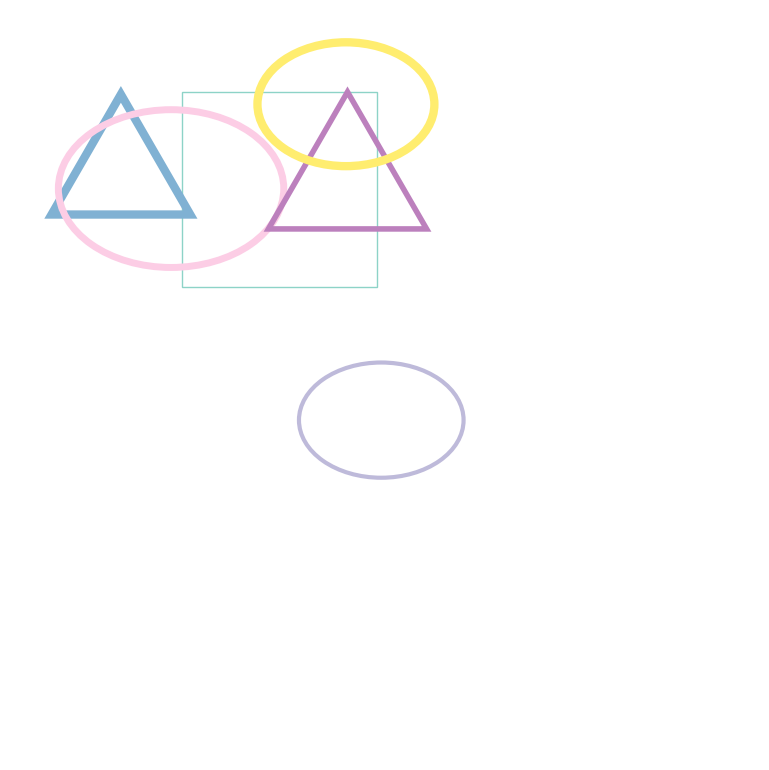[{"shape": "square", "thickness": 0.5, "radius": 0.63, "center": [0.363, 0.754]}, {"shape": "oval", "thickness": 1.5, "radius": 0.53, "center": [0.495, 0.454]}, {"shape": "triangle", "thickness": 3, "radius": 0.52, "center": [0.157, 0.773]}, {"shape": "oval", "thickness": 2.5, "radius": 0.73, "center": [0.222, 0.755]}, {"shape": "triangle", "thickness": 2, "radius": 0.59, "center": [0.451, 0.762]}, {"shape": "oval", "thickness": 3, "radius": 0.57, "center": [0.449, 0.865]}]